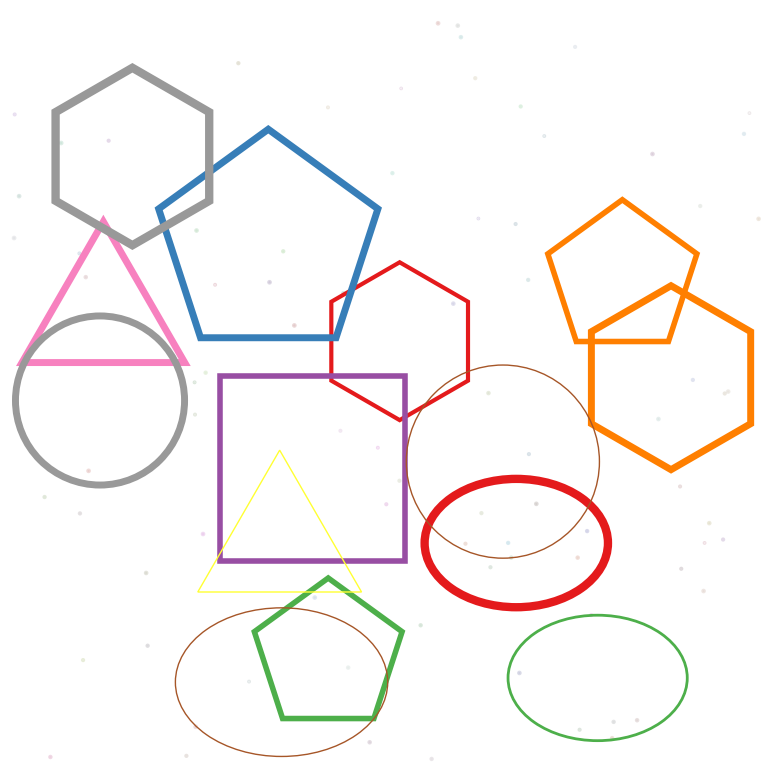[{"shape": "oval", "thickness": 3, "radius": 0.6, "center": [0.671, 0.295]}, {"shape": "hexagon", "thickness": 1.5, "radius": 0.51, "center": [0.519, 0.557]}, {"shape": "pentagon", "thickness": 2.5, "radius": 0.75, "center": [0.348, 0.682]}, {"shape": "oval", "thickness": 1, "radius": 0.58, "center": [0.776, 0.12]}, {"shape": "pentagon", "thickness": 2, "radius": 0.5, "center": [0.426, 0.148]}, {"shape": "square", "thickness": 2, "radius": 0.6, "center": [0.405, 0.392]}, {"shape": "pentagon", "thickness": 2, "radius": 0.51, "center": [0.808, 0.639]}, {"shape": "hexagon", "thickness": 2.5, "radius": 0.6, "center": [0.871, 0.509]}, {"shape": "triangle", "thickness": 0.5, "radius": 0.61, "center": [0.363, 0.293]}, {"shape": "oval", "thickness": 0.5, "radius": 0.69, "center": [0.366, 0.114]}, {"shape": "circle", "thickness": 0.5, "radius": 0.63, "center": [0.653, 0.401]}, {"shape": "triangle", "thickness": 2.5, "radius": 0.61, "center": [0.134, 0.59]}, {"shape": "hexagon", "thickness": 3, "radius": 0.58, "center": [0.172, 0.797]}, {"shape": "circle", "thickness": 2.5, "radius": 0.55, "center": [0.13, 0.48]}]